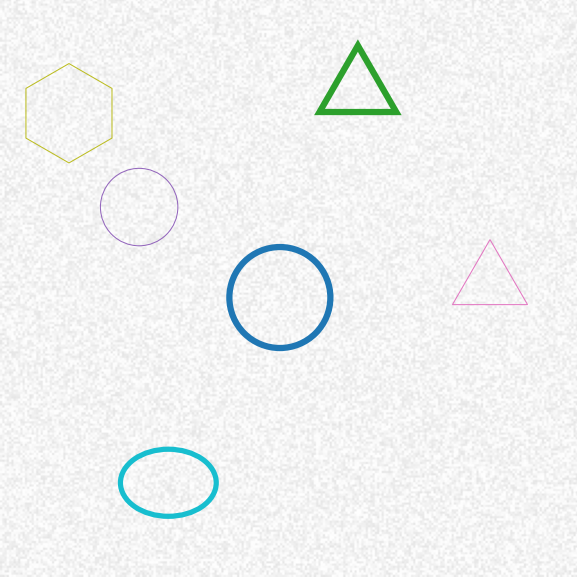[{"shape": "circle", "thickness": 3, "radius": 0.44, "center": [0.485, 0.484]}, {"shape": "triangle", "thickness": 3, "radius": 0.38, "center": [0.62, 0.844]}, {"shape": "circle", "thickness": 0.5, "radius": 0.34, "center": [0.241, 0.641]}, {"shape": "triangle", "thickness": 0.5, "radius": 0.38, "center": [0.848, 0.509]}, {"shape": "hexagon", "thickness": 0.5, "radius": 0.43, "center": [0.119, 0.803]}, {"shape": "oval", "thickness": 2.5, "radius": 0.41, "center": [0.292, 0.163]}]